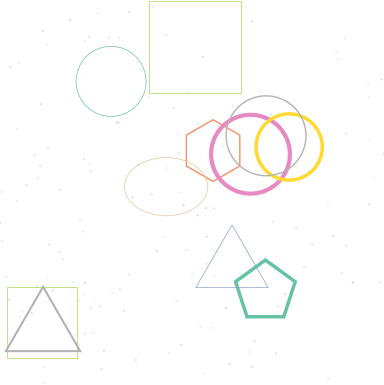[{"shape": "pentagon", "thickness": 2.5, "radius": 0.41, "center": [0.689, 0.243]}, {"shape": "circle", "thickness": 0.5, "radius": 0.45, "center": [0.288, 0.789]}, {"shape": "hexagon", "thickness": 1, "radius": 0.4, "center": [0.553, 0.609]}, {"shape": "triangle", "thickness": 0.5, "radius": 0.54, "center": [0.603, 0.307]}, {"shape": "circle", "thickness": 3, "radius": 0.51, "center": [0.651, 0.599]}, {"shape": "square", "thickness": 0.5, "radius": 0.6, "center": [0.507, 0.877]}, {"shape": "square", "thickness": 0.5, "radius": 0.46, "center": [0.109, 0.163]}, {"shape": "circle", "thickness": 2.5, "radius": 0.43, "center": [0.751, 0.618]}, {"shape": "oval", "thickness": 0.5, "radius": 0.54, "center": [0.432, 0.515]}, {"shape": "triangle", "thickness": 1.5, "radius": 0.56, "center": [0.112, 0.144]}, {"shape": "circle", "thickness": 1, "radius": 0.52, "center": [0.691, 0.647]}]